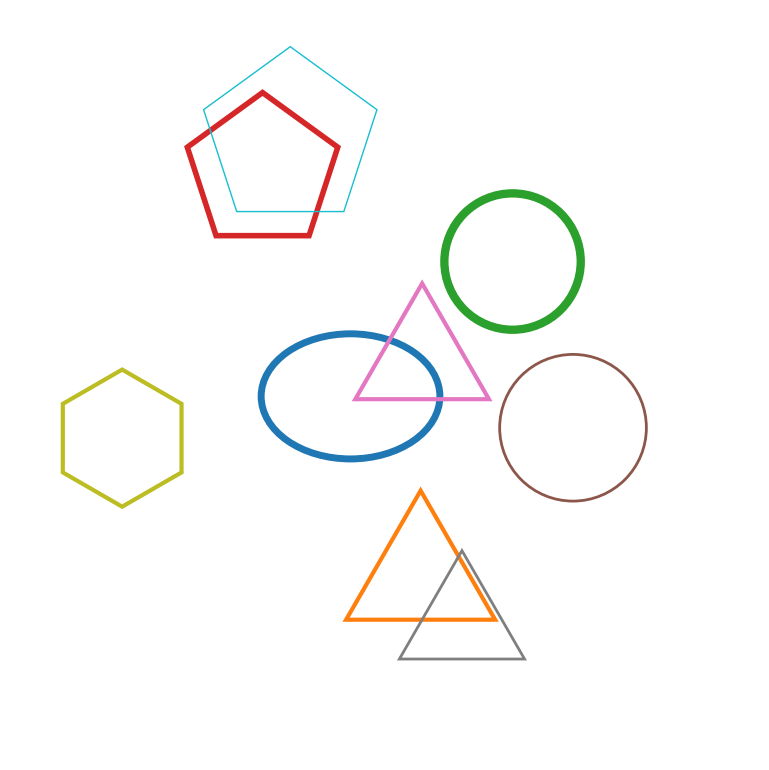[{"shape": "oval", "thickness": 2.5, "radius": 0.58, "center": [0.455, 0.485]}, {"shape": "triangle", "thickness": 1.5, "radius": 0.56, "center": [0.546, 0.251]}, {"shape": "circle", "thickness": 3, "radius": 0.44, "center": [0.666, 0.66]}, {"shape": "pentagon", "thickness": 2, "radius": 0.51, "center": [0.341, 0.777]}, {"shape": "circle", "thickness": 1, "radius": 0.48, "center": [0.744, 0.444]}, {"shape": "triangle", "thickness": 1.5, "radius": 0.5, "center": [0.548, 0.532]}, {"shape": "triangle", "thickness": 1, "radius": 0.47, "center": [0.6, 0.191]}, {"shape": "hexagon", "thickness": 1.5, "radius": 0.45, "center": [0.159, 0.431]}, {"shape": "pentagon", "thickness": 0.5, "radius": 0.59, "center": [0.377, 0.821]}]